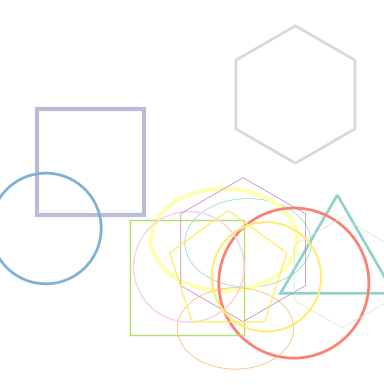[{"shape": "oval", "thickness": 0.5, "radius": 0.82, "center": [0.644, 0.369]}, {"shape": "triangle", "thickness": 2, "radius": 0.85, "center": [0.876, 0.323]}, {"shape": "oval", "thickness": 3, "radius": 0.95, "center": [0.582, 0.377]}, {"shape": "square", "thickness": 3, "radius": 0.69, "center": [0.235, 0.579]}, {"shape": "circle", "thickness": 2, "radius": 0.97, "center": [0.763, 0.265]}, {"shape": "circle", "thickness": 2, "radius": 0.72, "center": [0.119, 0.407]}, {"shape": "oval", "thickness": 0.5, "radius": 0.76, "center": [0.612, 0.147]}, {"shape": "square", "thickness": 1, "radius": 0.74, "center": [0.485, 0.279]}, {"shape": "circle", "thickness": 1, "radius": 0.72, "center": [0.49, 0.307]}, {"shape": "hexagon", "thickness": 2, "radius": 0.89, "center": [0.767, 0.755]}, {"shape": "hexagon", "thickness": 0.5, "radius": 0.93, "center": [0.631, 0.352]}, {"shape": "hexagon", "thickness": 0.5, "radius": 0.72, "center": [0.889, 0.292]}, {"shape": "circle", "thickness": 1.5, "radius": 0.71, "center": [0.692, 0.281]}, {"shape": "pentagon", "thickness": 1, "radius": 0.8, "center": [0.593, 0.293]}]